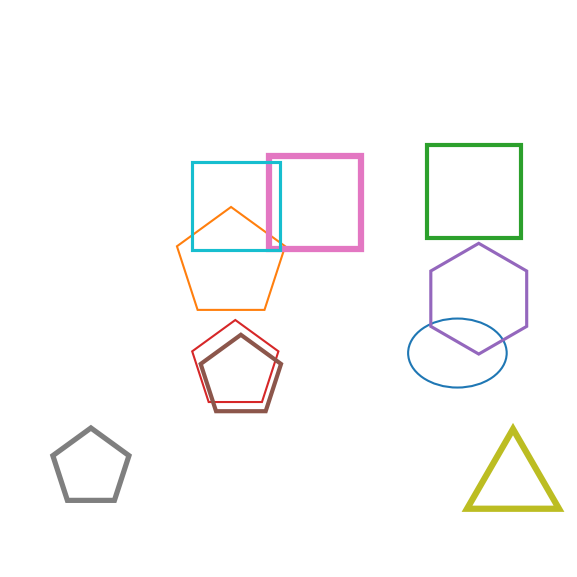[{"shape": "oval", "thickness": 1, "radius": 0.43, "center": [0.792, 0.388]}, {"shape": "pentagon", "thickness": 1, "radius": 0.49, "center": [0.4, 0.542]}, {"shape": "square", "thickness": 2, "radius": 0.41, "center": [0.821, 0.667]}, {"shape": "pentagon", "thickness": 1, "radius": 0.39, "center": [0.407, 0.367]}, {"shape": "hexagon", "thickness": 1.5, "radius": 0.48, "center": [0.829, 0.482]}, {"shape": "pentagon", "thickness": 2, "radius": 0.37, "center": [0.417, 0.346]}, {"shape": "square", "thickness": 3, "radius": 0.4, "center": [0.545, 0.648]}, {"shape": "pentagon", "thickness": 2.5, "radius": 0.35, "center": [0.157, 0.189]}, {"shape": "triangle", "thickness": 3, "radius": 0.46, "center": [0.888, 0.164]}, {"shape": "square", "thickness": 1.5, "radius": 0.38, "center": [0.409, 0.642]}]